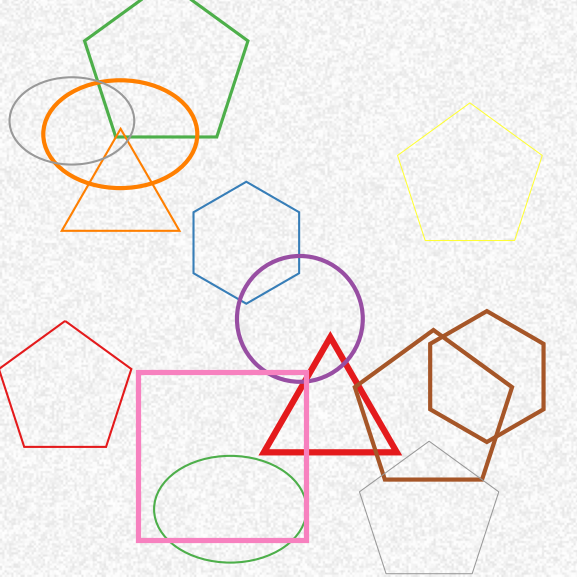[{"shape": "triangle", "thickness": 3, "radius": 0.66, "center": [0.572, 0.282]}, {"shape": "pentagon", "thickness": 1, "radius": 0.6, "center": [0.113, 0.323]}, {"shape": "hexagon", "thickness": 1, "radius": 0.53, "center": [0.427, 0.579]}, {"shape": "pentagon", "thickness": 1.5, "radius": 0.74, "center": [0.288, 0.882]}, {"shape": "oval", "thickness": 1, "radius": 0.66, "center": [0.399, 0.117]}, {"shape": "circle", "thickness": 2, "radius": 0.54, "center": [0.519, 0.447]}, {"shape": "oval", "thickness": 2, "radius": 0.67, "center": [0.208, 0.767]}, {"shape": "triangle", "thickness": 1, "radius": 0.59, "center": [0.209, 0.658]}, {"shape": "pentagon", "thickness": 0.5, "radius": 0.66, "center": [0.814, 0.689]}, {"shape": "hexagon", "thickness": 2, "radius": 0.57, "center": [0.843, 0.347]}, {"shape": "pentagon", "thickness": 2, "radius": 0.72, "center": [0.751, 0.285]}, {"shape": "square", "thickness": 2.5, "radius": 0.73, "center": [0.385, 0.209]}, {"shape": "oval", "thickness": 1, "radius": 0.54, "center": [0.124, 0.79]}, {"shape": "pentagon", "thickness": 0.5, "radius": 0.63, "center": [0.743, 0.108]}]